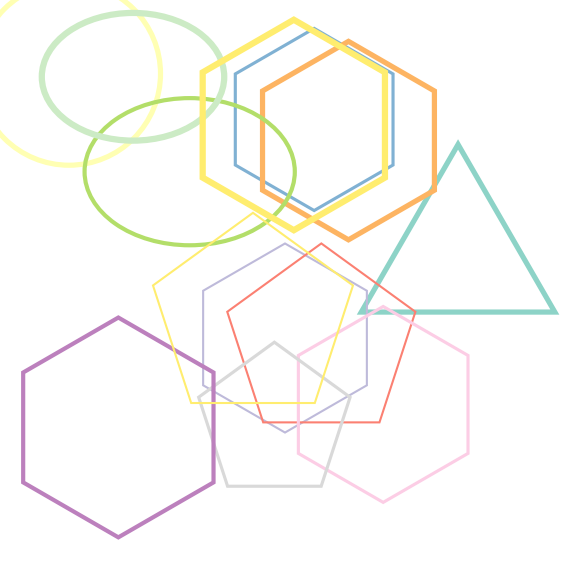[{"shape": "triangle", "thickness": 2.5, "radius": 0.97, "center": [0.793, 0.555]}, {"shape": "circle", "thickness": 2.5, "radius": 0.79, "center": [0.12, 0.871]}, {"shape": "hexagon", "thickness": 1, "radius": 0.82, "center": [0.494, 0.414]}, {"shape": "pentagon", "thickness": 1, "radius": 0.86, "center": [0.556, 0.406]}, {"shape": "hexagon", "thickness": 1.5, "radius": 0.79, "center": [0.544, 0.792]}, {"shape": "hexagon", "thickness": 2.5, "radius": 0.86, "center": [0.603, 0.756]}, {"shape": "oval", "thickness": 2, "radius": 0.91, "center": [0.328, 0.702]}, {"shape": "hexagon", "thickness": 1.5, "radius": 0.85, "center": [0.664, 0.299]}, {"shape": "pentagon", "thickness": 1.5, "radius": 0.69, "center": [0.475, 0.269]}, {"shape": "hexagon", "thickness": 2, "radius": 0.95, "center": [0.205, 0.259]}, {"shape": "oval", "thickness": 3, "radius": 0.79, "center": [0.23, 0.866]}, {"shape": "pentagon", "thickness": 1, "radius": 0.91, "center": [0.438, 0.449]}, {"shape": "hexagon", "thickness": 3, "radius": 0.91, "center": [0.509, 0.783]}]